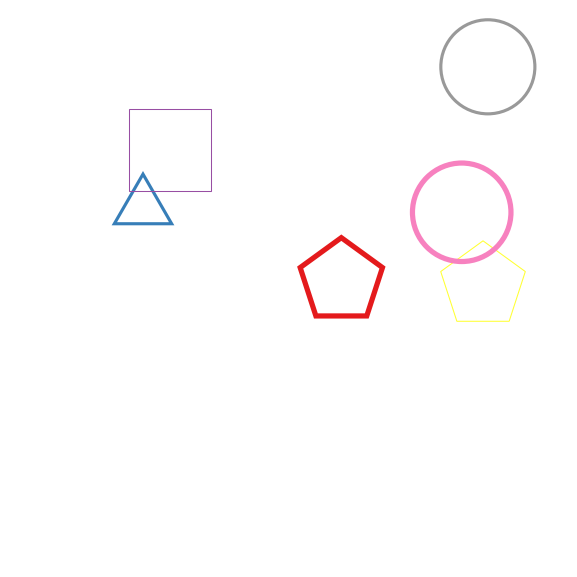[{"shape": "pentagon", "thickness": 2.5, "radius": 0.37, "center": [0.591, 0.513]}, {"shape": "triangle", "thickness": 1.5, "radius": 0.29, "center": [0.248, 0.64]}, {"shape": "square", "thickness": 0.5, "radius": 0.35, "center": [0.294, 0.739]}, {"shape": "pentagon", "thickness": 0.5, "radius": 0.39, "center": [0.836, 0.505]}, {"shape": "circle", "thickness": 2.5, "radius": 0.43, "center": [0.8, 0.632]}, {"shape": "circle", "thickness": 1.5, "radius": 0.41, "center": [0.845, 0.883]}]